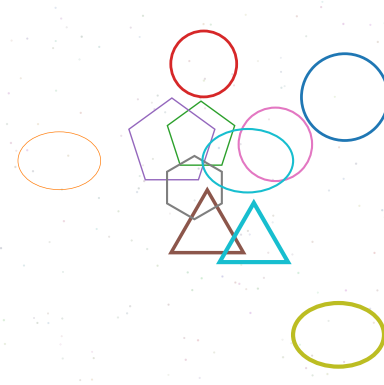[{"shape": "circle", "thickness": 2, "radius": 0.56, "center": [0.896, 0.748]}, {"shape": "oval", "thickness": 0.5, "radius": 0.54, "center": [0.154, 0.582]}, {"shape": "pentagon", "thickness": 1, "radius": 0.46, "center": [0.522, 0.645]}, {"shape": "circle", "thickness": 2, "radius": 0.43, "center": [0.529, 0.834]}, {"shape": "pentagon", "thickness": 1, "radius": 0.59, "center": [0.446, 0.628]}, {"shape": "triangle", "thickness": 2.5, "radius": 0.54, "center": [0.538, 0.398]}, {"shape": "circle", "thickness": 1.5, "radius": 0.48, "center": [0.715, 0.625]}, {"shape": "hexagon", "thickness": 1.5, "radius": 0.41, "center": [0.505, 0.513]}, {"shape": "oval", "thickness": 3, "radius": 0.59, "center": [0.879, 0.13]}, {"shape": "oval", "thickness": 1.5, "radius": 0.59, "center": [0.644, 0.583]}, {"shape": "triangle", "thickness": 3, "radius": 0.51, "center": [0.659, 0.37]}]